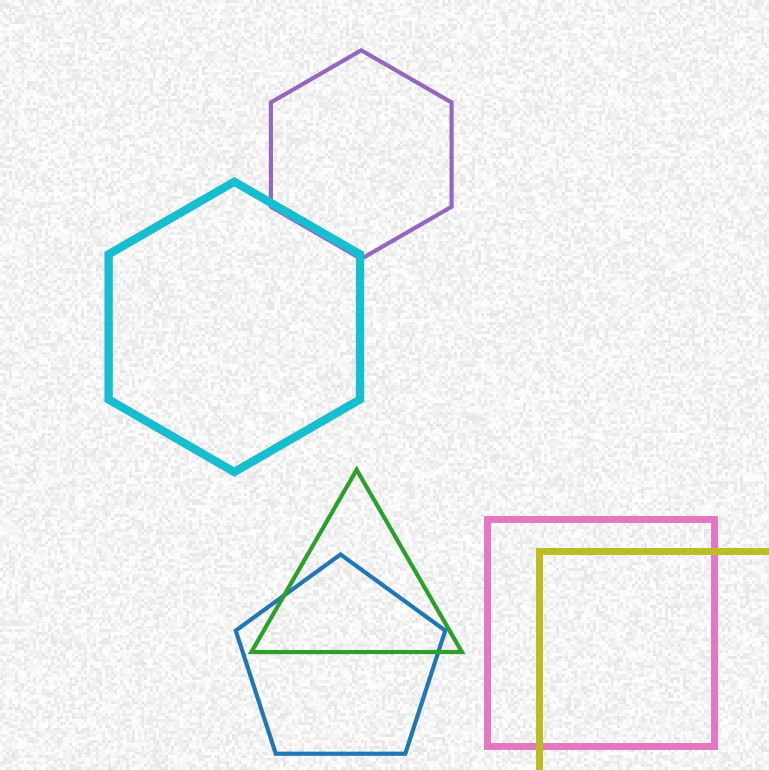[{"shape": "pentagon", "thickness": 1.5, "radius": 0.72, "center": [0.442, 0.137]}, {"shape": "triangle", "thickness": 1.5, "radius": 0.79, "center": [0.463, 0.232]}, {"shape": "hexagon", "thickness": 1.5, "radius": 0.68, "center": [0.469, 0.799]}, {"shape": "square", "thickness": 2.5, "radius": 0.74, "center": [0.78, 0.179]}, {"shape": "square", "thickness": 2.5, "radius": 0.83, "center": [0.865, 0.119]}, {"shape": "hexagon", "thickness": 3, "radius": 0.94, "center": [0.304, 0.575]}]